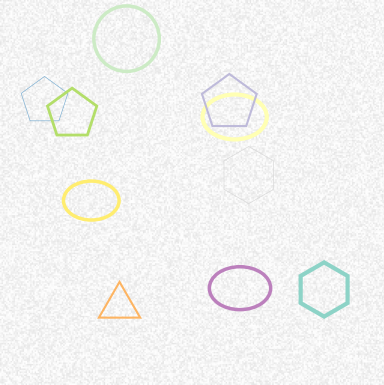[{"shape": "hexagon", "thickness": 3, "radius": 0.35, "center": [0.842, 0.248]}, {"shape": "oval", "thickness": 3, "radius": 0.42, "center": [0.61, 0.696]}, {"shape": "pentagon", "thickness": 1.5, "radius": 0.37, "center": [0.596, 0.733]}, {"shape": "pentagon", "thickness": 0.5, "radius": 0.32, "center": [0.116, 0.738]}, {"shape": "triangle", "thickness": 1.5, "radius": 0.31, "center": [0.311, 0.206]}, {"shape": "pentagon", "thickness": 2, "radius": 0.34, "center": [0.187, 0.704]}, {"shape": "hexagon", "thickness": 0.5, "radius": 0.37, "center": [0.646, 0.545]}, {"shape": "oval", "thickness": 2.5, "radius": 0.4, "center": [0.623, 0.251]}, {"shape": "circle", "thickness": 2.5, "radius": 0.43, "center": [0.329, 0.9]}, {"shape": "oval", "thickness": 2.5, "radius": 0.36, "center": [0.237, 0.479]}]